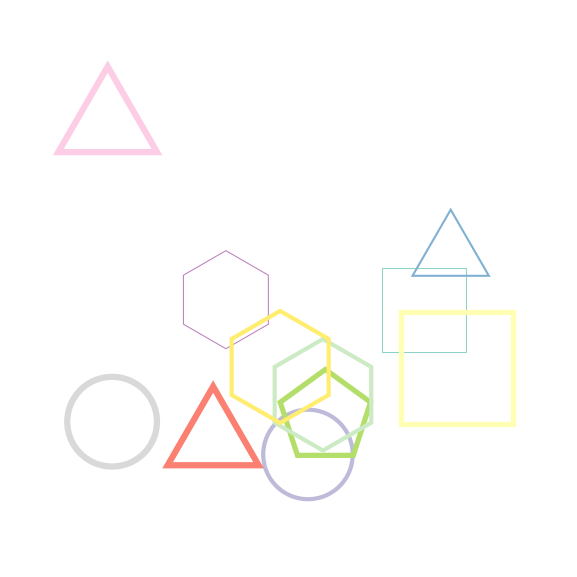[{"shape": "square", "thickness": 0.5, "radius": 0.36, "center": [0.734, 0.463]}, {"shape": "square", "thickness": 2.5, "radius": 0.48, "center": [0.791, 0.362]}, {"shape": "circle", "thickness": 2, "radius": 0.39, "center": [0.533, 0.212]}, {"shape": "triangle", "thickness": 3, "radius": 0.45, "center": [0.369, 0.239]}, {"shape": "triangle", "thickness": 1, "radius": 0.38, "center": [0.78, 0.56]}, {"shape": "pentagon", "thickness": 2.5, "radius": 0.41, "center": [0.563, 0.277]}, {"shape": "triangle", "thickness": 3, "radius": 0.49, "center": [0.186, 0.785]}, {"shape": "circle", "thickness": 3, "radius": 0.39, "center": [0.194, 0.269]}, {"shape": "hexagon", "thickness": 0.5, "radius": 0.42, "center": [0.391, 0.48]}, {"shape": "hexagon", "thickness": 2, "radius": 0.48, "center": [0.559, 0.316]}, {"shape": "hexagon", "thickness": 2, "radius": 0.48, "center": [0.485, 0.364]}]